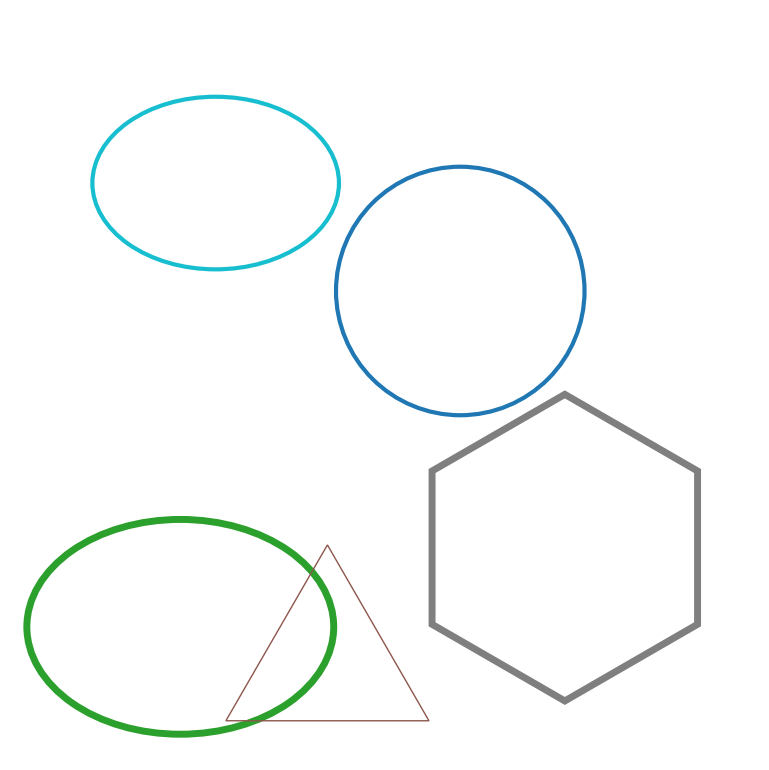[{"shape": "circle", "thickness": 1.5, "radius": 0.81, "center": [0.598, 0.622]}, {"shape": "oval", "thickness": 2.5, "radius": 1.0, "center": [0.234, 0.186]}, {"shape": "triangle", "thickness": 0.5, "radius": 0.76, "center": [0.425, 0.14]}, {"shape": "hexagon", "thickness": 2.5, "radius": 1.0, "center": [0.734, 0.289]}, {"shape": "oval", "thickness": 1.5, "radius": 0.8, "center": [0.28, 0.762]}]